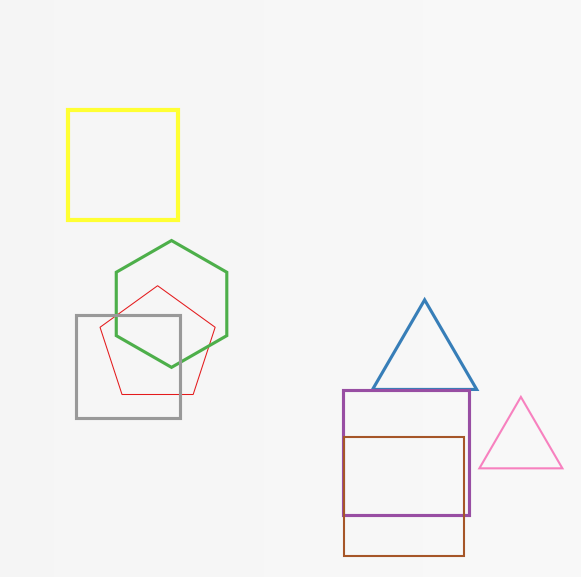[{"shape": "pentagon", "thickness": 0.5, "radius": 0.52, "center": [0.271, 0.4]}, {"shape": "triangle", "thickness": 1.5, "radius": 0.52, "center": [0.731, 0.376]}, {"shape": "hexagon", "thickness": 1.5, "radius": 0.55, "center": [0.295, 0.473]}, {"shape": "square", "thickness": 1.5, "radius": 0.54, "center": [0.698, 0.216]}, {"shape": "square", "thickness": 2, "radius": 0.47, "center": [0.212, 0.713]}, {"shape": "square", "thickness": 1, "radius": 0.51, "center": [0.695, 0.14]}, {"shape": "triangle", "thickness": 1, "radius": 0.41, "center": [0.896, 0.229]}, {"shape": "square", "thickness": 1.5, "radius": 0.45, "center": [0.221, 0.365]}]